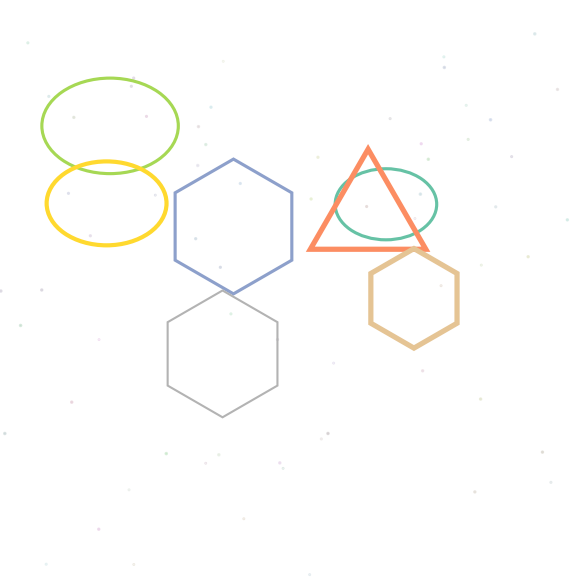[{"shape": "oval", "thickness": 1.5, "radius": 0.44, "center": [0.668, 0.645]}, {"shape": "triangle", "thickness": 2.5, "radius": 0.58, "center": [0.637, 0.625]}, {"shape": "hexagon", "thickness": 1.5, "radius": 0.58, "center": [0.404, 0.607]}, {"shape": "oval", "thickness": 1.5, "radius": 0.59, "center": [0.191, 0.781]}, {"shape": "oval", "thickness": 2, "radius": 0.52, "center": [0.185, 0.647]}, {"shape": "hexagon", "thickness": 2.5, "radius": 0.43, "center": [0.717, 0.483]}, {"shape": "hexagon", "thickness": 1, "radius": 0.55, "center": [0.385, 0.386]}]